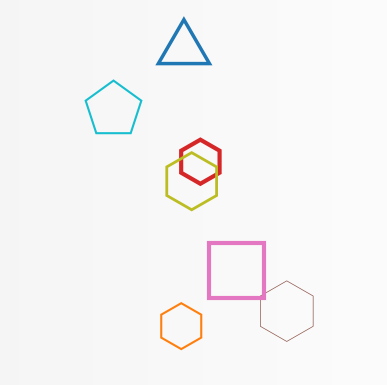[{"shape": "triangle", "thickness": 2.5, "radius": 0.38, "center": [0.475, 0.873]}, {"shape": "hexagon", "thickness": 1.5, "radius": 0.3, "center": [0.468, 0.153]}, {"shape": "hexagon", "thickness": 3, "radius": 0.29, "center": [0.517, 0.58]}, {"shape": "hexagon", "thickness": 0.5, "radius": 0.39, "center": [0.74, 0.192]}, {"shape": "square", "thickness": 3, "radius": 0.36, "center": [0.61, 0.298]}, {"shape": "hexagon", "thickness": 2, "radius": 0.37, "center": [0.495, 0.529]}, {"shape": "pentagon", "thickness": 1.5, "radius": 0.38, "center": [0.293, 0.715]}]